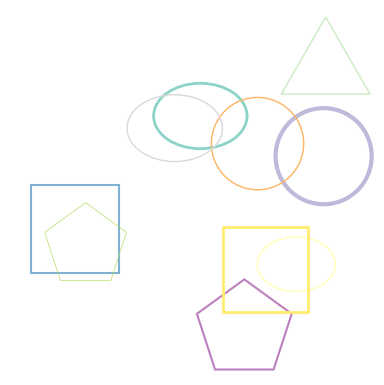[{"shape": "oval", "thickness": 2, "radius": 0.61, "center": [0.52, 0.699]}, {"shape": "oval", "thickness": 1, "radius": 0.51, "center": [0.769, 0.314]}, {"shape": "circle", "thickness": 3, "radius": 0.62, "center": [0.841, 0.594]}, {"shape": "square", "thickness": 1.5, "radius": 0.57, "center": [0.194, 0.406]}, {"shape": "circle", "thickness": 1, "radius": 0.6, "center": [0.669, 0.627]}, {"shape": "pentagon", "thickness": 0.5, "radius": 0.56, "center": [0.222, 0.362]}, {"shape": "oval", "thickness": 1, "radius": 0.62, "center": [0.454, 0.667]}, {"shape": "pentagon", "thickness": 1.5, "radius": 0.65, "center": [0.635, 0.145]}, {"shape": "triangle", "thickness": 1, "radius": 0.67, "center": [0.846, 0.822]}, {"shape": "square", "thickness": 2, "radius": 0.56, "center": [0.69, 0.3]}]